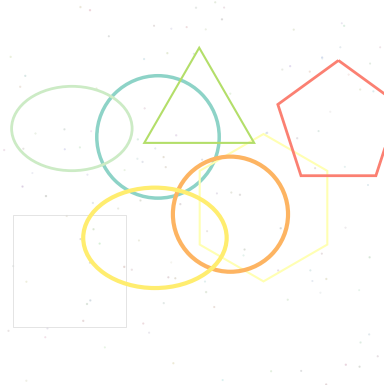[{"shape": "circle", "thickness": 2.5, "radius": 0.79, "center": [0.41, 0.644]}, {"shape": "hexagon", "thickness": 1.5, "radius": 0.96, "center": [0.684, 0.46]}, {"shape": "pentagon", "thickness": 2, "radius": 0.83, "center": [0.879, 0.678]}, {"shape": "circle", "thickness": 3, "radius": 0.75, "center": [0.599, 0.444]}, {"shape": "triangle", "thickness": 1.5, "radius": 0.82, "center": [0.517, 0.711]}, {"shape": "square", "thickness": 0.5, "radius": 0.73, "center": [0.181, 0.296]}, {"shape": "oval", "thickness": 2, "radius": 0.78, "center": [0.187, 0.666]}, {"shape": "oval", "thickness": 3, "radius": 0.93, "center": [0.402, 0.382]}]